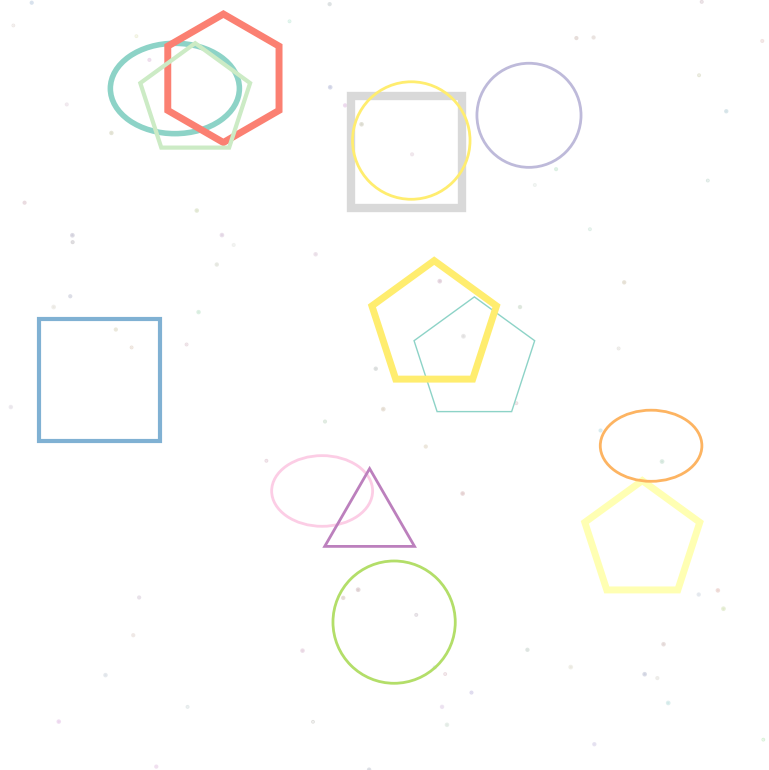[{"shape": "oval", "thickness": 2, "radius": 0.42, "center": [0.227, 0.885]}, {"shape": "pentagon", "thickness": 0.5, "radius": 0.41, "center": [0.616, 0.532]}, {"shape": "pentagon", "thickness": 2.5, "radius": 0.39, "center": [0.834, 0.297]}, {"shape": "circle", "thickness": 1, "radius": 0.34, "center": [0.687, 0.85]}, {"shape": "hexagon", "thickness": 2.5, "radius": 0.42, "center": [0.29, 0.898]}, {"shape": "square", "thickness": 1.5, "radius": 0.4, "center": [0.129, 0.507]}, {"shape": "oval", "thickness": 1, "radius": 0.33, "center": [0.846, 0.421]}, {"shape": "circle", "thickness": 1, "radius": 0.4, "center": [0.512, 0.192]}, {"shape": "oval", "thickness": 1, "radius": 0.33, "center": [0.418, 0.362]}, {"shape": "square", "thickness": 3, "radius": 0.36, "center": [0.528, 0.802]}, {"shape": "triangle", "thickness": 1, "radius": 0.34, "center": [0.48, 0.324]}, {"shape": "pentagon", "thickness": 1.5, "radius": 0.37, "center": [0.254, 0.869]}, {"shape": "circle", "thickness": 1, "radius": 0.38, "center": [0.534, 0.817]}, {"shape": "pentagon", "thickness": 2.5, "radius": 0.43, "center": [0.564, 0.576]}]